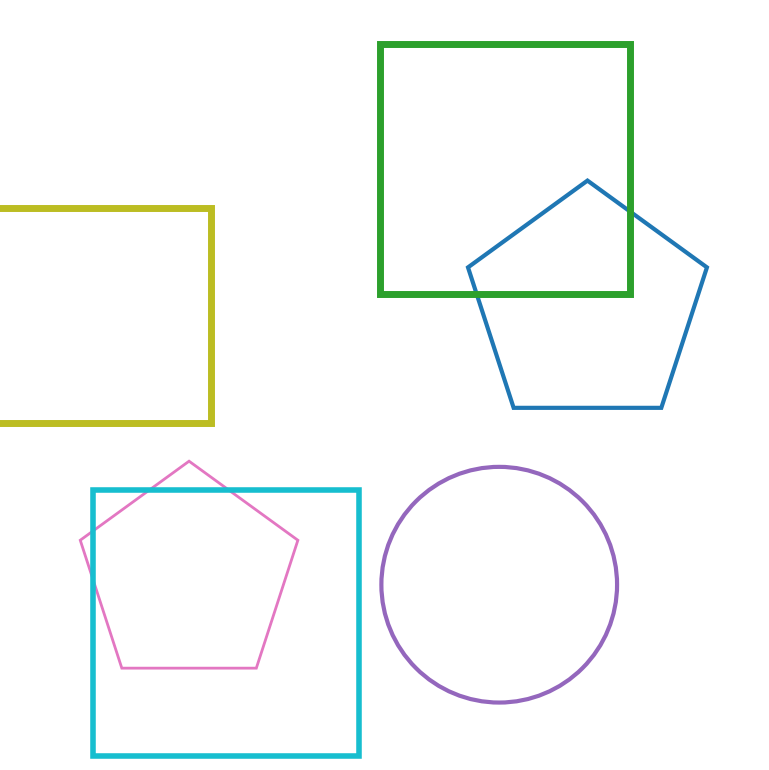[{"shape": "pentagon", "thickness": 1.5, "radius": 0.82, "center": [0.763, 0.602]}, {"shape": "square", "thickness": 2.5, "radius": 0.81, "center": [0.655, 0.781]}, {"shape": "circle", "thickness": 1.5, "radius": 0.77, "center": [0.648, 0.241]}, {"shape": "pentagon", "thickness": 1, "radius": 0.74, "center": [0.246, 0.252]}, {"shape": "square", "thickness": 2.5, "radius": 0.7, "center": [0.135, 0.59]}, {"shape": "square", "thickness": 2, "radius": 0.86, "center": [0.294, 0.191]}]